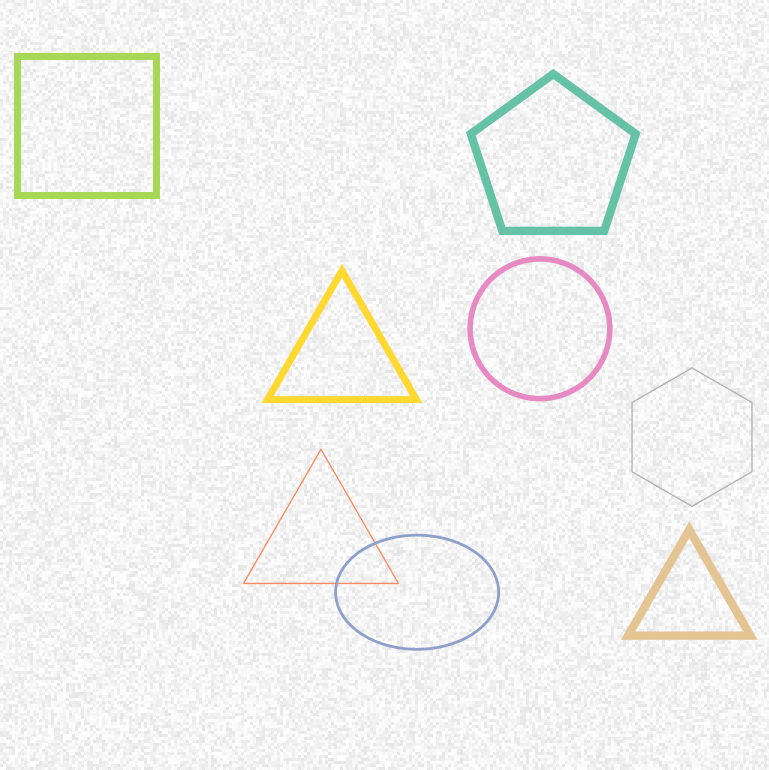[{"shape": "pentagon", "thickness": 3, "radius": 0.56, "center": [0.719, 0.791]}, {"shape": "triangle", "thickness": 0.5, "radius": 0.58, "center": [0.417, 0.3]}, {"shape": "oval", "thickness": 1, "radius": 0.53, "center": [0.542, 0.231]}, {"shape": "circle", "thickness": 2, "radius": 0.45, "center": [0.701, 0.573]}, {"shape": "square", "thickness": 2.5, "radius": 0.45, "center": [0.112, 0.837]}, {"shape": "triangle", "thickness": 2.5, "radius": 0.56, "center": [0.444, 0.537]}, {"shape": "triangle", "thickness": 3, "radius": 0.46, "center": [0.895, 0.22]}, {"shape": "hexagon", "thickness": 0.5, "radius": 0.45, "center": [0.899, 0.432]}]